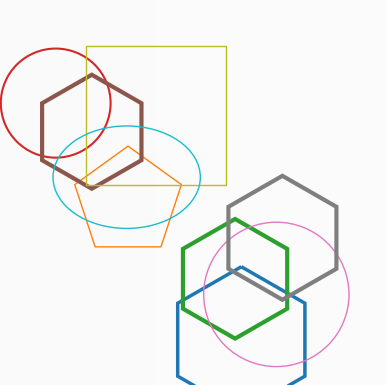[{"shape": "hexagon", "thickness": 2.5, "radius": 0.95, "center": [0.623, 0.118]}, {"shape": "pentagon", "thickness": 1, "radius": 0.72, "center": [0.33, 0.476]}, {"shape": "hexagon", "thickness": 3, "radius": 0.78, "center": [0.607, 0.276]}, {"shape": "circle", "thickness": 1.5, "radius": 0.71, "center": [0.144, 0.732]}, {"shape": "hexagon", "thickness": 3, "radius": 0.74, "center": [0.237, 0.658]}, {"shape": "circle", "thickness": 1, "radius": 0.94, "center": [0.713, 0.235]}, {"shape": "hexagon", "thickness": 3, "radius": 0.8, "center": [0.729, 0.382]}, {"shape": "square", "thickness": 1, "radius": 0.9, "center": [0.403, 0.699]}, {"shape": "oval", "thickness": 1, "radius": 0.95, "center": [0.327, 0.54]}]